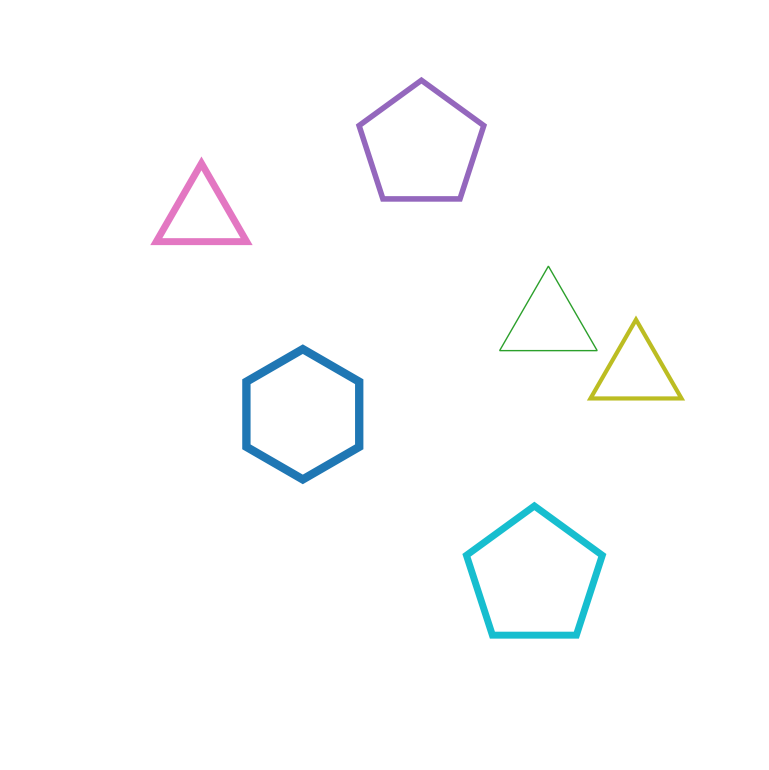[{"shape": "hexagon", "thickness": 3, "radius": 0.42, "center": [0.393, 0.462]}, {"shape": "triangle", "thickness": 0.5, "radius": 0.37, "center": [0.712, 0.581]}, {"shape": "pentagon", "thickness": 2, "radius": 0.43, "center": [0.547, 0.811]}, {"shape": "triangle", "thickness": 2.5, "radius": 0.34, "center": [0.262, 0.72]}, {"shape": "triangle", "thickness": 1.5, "radius": 0.34, "center": [0.826, 0.517]}, {"shape": "pentagon", "thickness": 2.5, "radius": 0.46, "center": [0.694, 0.25]}]